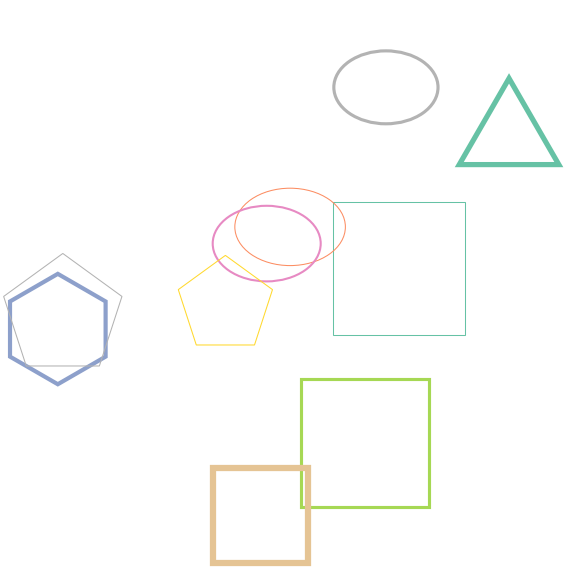[{"shape": "triangle", "thickness": 2.5, "radius": 0.5, "center": [0.881, 0.764]}, {"shape": "square", "thickness": 0.5, "radius": 0.57, "center": [0.691, 0.534]}, {"shape": "oval", "thickness": 0.5, "radius": 0.48, "center": [0.502, 0.606]}, {"shape": "hexagon", "thickness": 2, "radius": 0.48, "center": [0.1, 0.429]}, {"shape": "oval", "thickness": 1, "radius": 0.47, "center": [0.462, 0.577]}, {"shape": "square", "thickness": 1.5, "radius": 0.55, "center": [0.631, 0.232]}, {"shape": "pentagon", "thickness": 0.5, "radius": 0.43, "center": [0.39, 0.471]}, {"shape": "square", "thickness": 3, "radius": 0.41, "center": [0.451, 0.106]}, {"shape": "pentagon", "thickness": 0.5, "radius": 0.54, "center": [0.109, 0.453]}, {"shape": "oval", "thickness": 1.5, "radius": 0.45, "center": [0.668, 0.848]}]